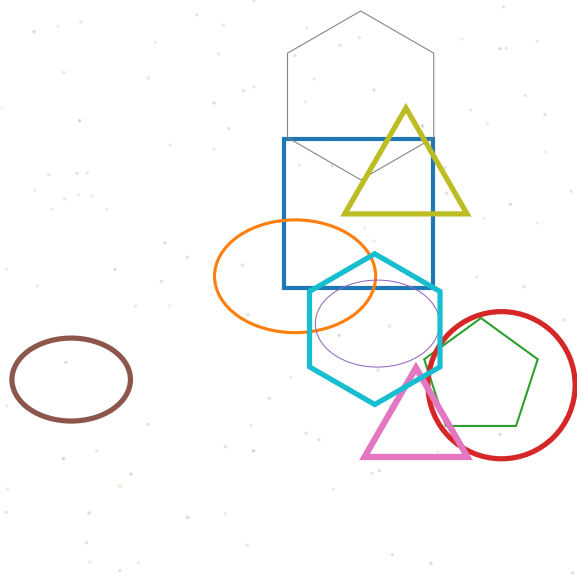[{"shape": "square", "thickness": 2, "radius": 0.65, "center": [0.621, 0.629]}, {"shape": "oval", "thickness": 1.5, "radius": 0.7, "center": [0.511, 0.521]}, {"shape": "pentagon", "thickness": 1, "radius": 0.52, "center": [0.833, 0.345]}, {"shape": "circle", "thickness": 2.5, "radius": 0.64, "center": [0.868, 0.332]}, {"shape": "oval", "thickness": 0.5, "radius": 0.54, "center": [0.654, 0.439]}, {"shape": "oval", "thickness": 2.5, "radius": 0.51, "center": [0.123, 0.342]}, {"shape": "triangle", "thickness": 3, "radius": 0.51, "center": [0.72, 0.259]}, {"shape": "hexagon", "thickness": 0.5, "radius": 0.73, "center": [0.624, 0.834]}, {"shape": "triangle", "thickness": 2.5, "radius": 0.61, "center": [0.703, 0.69]}, {"shape": "hexagon", "thickness": 2.5, "radius": 0.65, "center": [0.649, 0.429]}]